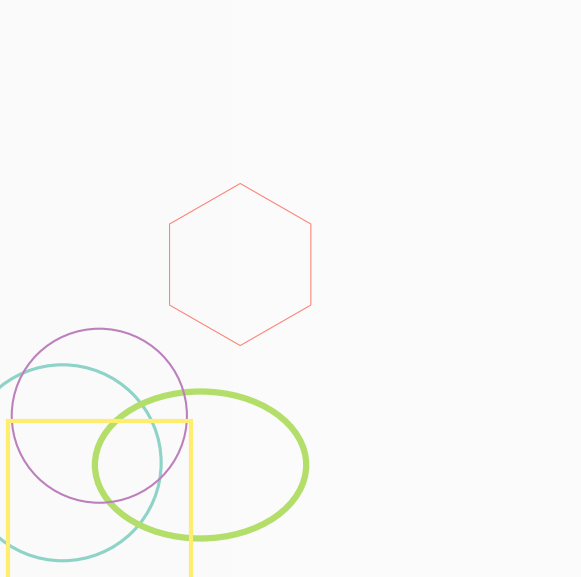[{"shape": "circle", "thickness": 1.5, "radius": 0.85, "center": [0.108, 0.198]}, {"shape": "hexagon", "thickness": 0.5, "radius": 0.7, "center": [0.413, 0.541]}, {"shape": "oval", "thickness": 3, "radius": 0.91, "center": [0.345, 0.194]}, {"shape": "circle", "thickness": 1, "radius": 0.75, "center": [0.171, 0.279]}, {"shape": "square", "thickness": 2, "radius": 0.79, "center": [0.171, 0.113]}]